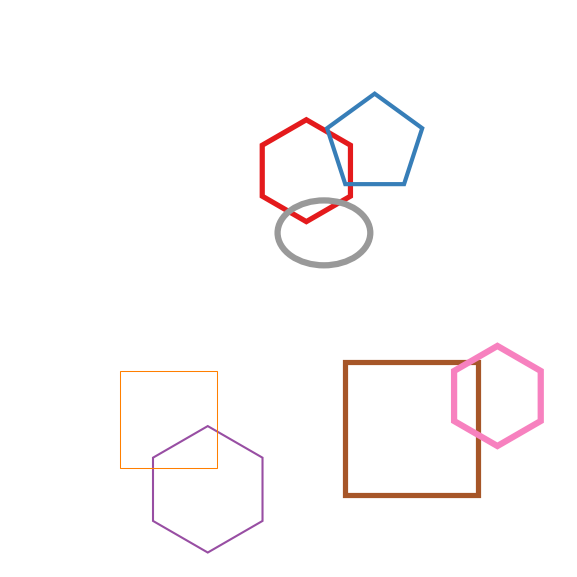[{"shape": "hexagon", "thickness": 2.5, "radius": 0.44, "center": [0.53, 0.704]}, {"shape": "pentagon", "thickness": 2, "radius": 0.43, "center": [0.649, 0.75]}, {"shape": "hexagon", "thickness": 1, "radius": 0.55, "center": [0.36, 0.152]}, {"shape": "square", "thickness": 0.5, "radius": 0.42, "center": [0.292, 0.273]}, {"shape": "square", "thickness": 2.5, "radius": 0.58, "center": [0.713, 0.258]}, {"shape": "hexagon", "thickness": 3, "radius": 0.43, "center": [0.861, 0.313]}, {"shape": "oval", "thickness": 3, "radius": 0.4, "center": [0.561, 0.596]}]